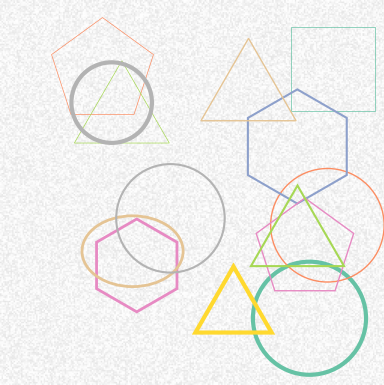[{"shape": "circle", "thickness": 3, "radius": 0.73, "center": [0.804, 0.173]}, {"shape": "square", "thickness": 0.5, "radius": 0.55, "center": [0.865, 0.82]}, {"shape": "pentagon", "thickness": 0.5, "radius": 0.7, "center": [0.266, 0.815]}, {"shape": "circle", "thickness": 1, "radius": 0.74, "center": [0.85, 0.415]}, {"shape": "hexagon", "thickness": 1.5, "radius": 0.74, "center": [0.772, 0.619]}, {"shape": "pentagon", "thickness": 1, "radius": 0.67, "center": [0.792, 0.353]}, {"shape": "hexagon", "thickness": 2, "radius": 0.6, "center": [0.355, 0.311]}, {"shape": "triangle", "thickness": 1.5, "radius": 0.7, "center": [0.773, 0.379]}, {"shape": "triangle", "thickness": 0.5, "radius": 0.71, "center": [0.316, 0.7]}, {"shape": "triangle", "thickness": 3, "radius": 0.57, "center": [0.607, 0.193]}, {"shape": "triangle", "thickness": 1, "radius": 0.71, "center": [0.646, 0.758]}, {"shape": "oval", "thickness": 2, "radius": 0.66, "center": [0.344, 0.347]}, {"shape": "circle", "thickness": 1.5, "radius": 0.7, "center": [0.443, 0.433]}, {"shape": "circle", "thickness": 3, "radius": 0.52, "center": [0.29, 0.734]}]